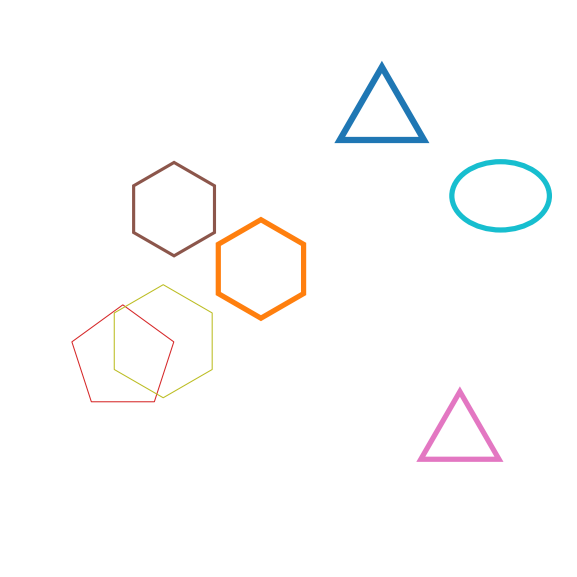[{"shape": "triangle", "thickness": 3, "radius": 0.42, "center": [0.661, 0.799]}, {"shape": "hexagon", "thickness": 2.5, "radius": 0.43, "center": [0.452, 0.533]}, {"shape": "pentagon", "thickness": 0.5, "radius": 0.46, "center": [0.213, 0.378]}, {"shape": "hexagon", "thickness": 1.5, "radius": 0.4, "center": [0.301, 0.637]}, {"shape": "triangle", "thickness": 2.5, "radius": 0.39, "center": [0.796, 0.243]}, {"shape": "hexagon", "thickness": 0.5, "radius": 0.49, "center": [0.283, 0.408]}, {"shape": "oval", "thickness": 2.5, "radius": 0.42, "center": [0.867, 0.66]}]